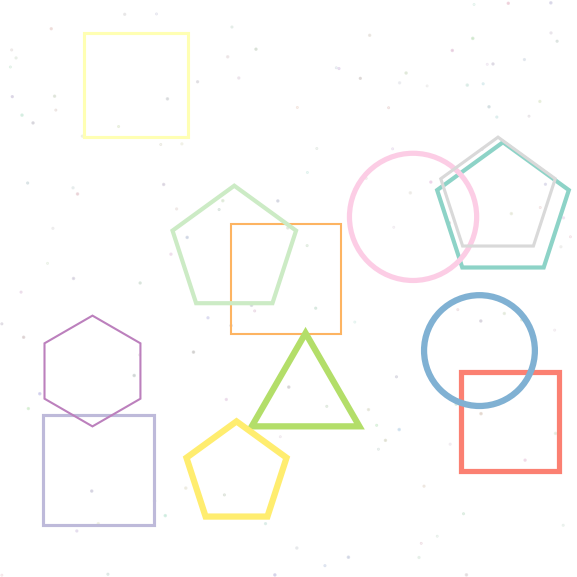[{"shape": "pentagon", "thickness": 2, "radius": 0.6, "center": [0.871, 0.633]}, {"shape": "square", "thickness": 1.5, "radius": 0.45, "center": [0.236, 0.852]}, {"shape": "square", "thickness": 1.5, "radius": 0.48, "center": [0.17, 0.185]}, {"shape": "square", "thickness": 2.5, "radius": 0.43, "center": [0.884, 0.269]}, {"shape": "circle", "thickness": 3, "radius": 0.48, "center": [0.83, 0.392]}, {"shape": "square", "thickness": 1, "radius": 0.48, "center": [0.496, 0.516]}, {"shape": "triangle", "thickness": 3, "radius": 0.54, "center": [0.529, 0.315]}, {"shape": "circle", "thickness": 2.5, "radius": 0.55, "center": [0.715, 0.624]}, {"shape": "pentagon", "thickness": 1.5, "radius": 0.52, "center": [0.862, 0.657]}, {"shape": "hexagon", "thickness": 1, "radius": 0.48, "center": [0.16, 0.357]}, {"shape": "pentagon", "thickness": 2, "radius": 0.56, "center": [0.406, 0.565]}, {"shape": "pentagon", "thickness": 3, "radius": 0.46, "center": [0.41, 0.178]}]